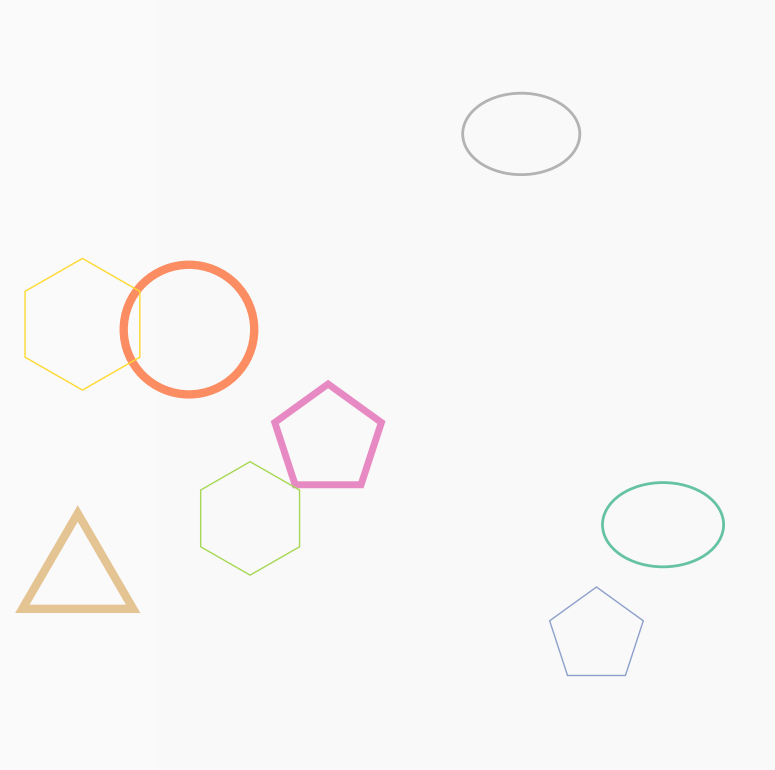[{"shape": "oval", "thickness": 1, "radius": 0.39, "center": [0.856, 0.319]}, {"shape": "circle", "thickness": 3, "radius": 0.42, "center": [0.244, 0.572]}, {"shape": "pentagon", "thickness": 0.5, "radius": 0.32, "center": [0.77, 0.174]}, {"shape": "pentagon", "thickness": 2.5, "radius": 0.36, "center": [0.423, 0.429]}, {"shape": "hexagon", "thickness": 0.5, "radius": 0.37, "center": [0.323, 0.327]}, {"shape": "hexagon", "thickness": 0.5, "radius": 0.43, "center": [0.106, 0.579]}, {"shape": "triangle", "thickness": 3, "radius": 0.41, "center": [0.1, 0.251]}, {"shape": "oval", "thickness": 1, "radius": 0.38, "center": [0.673, 0.826]}]